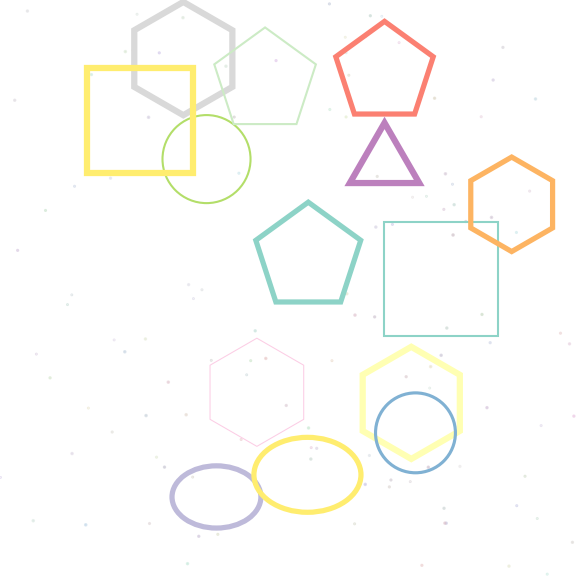[{"shape": "square", "thickness": 1, "radius": 0.49, "center": [0.763, 0.516]}, {"shape": "pentagon", "thickness": 2.5, "radius": 0.48, "center": [0.534, 0.553]}, {"shape": "hexagon", "thickness": 3, "radius": 0.49, "center": [0.712, 0.302]}, {"shape": "oval", "thickness": 2.5, "radius": 0.38, "center": [0.375, 0.139]}, {"shape": "pentagon", "thickness": 2.5, "radius": 0.44, "center": [0.666, 0.873]}, {"shape": "circle", "thickness": 1.5, "radius": 0.35, "center": [0.719, 0.25]}, {"shape": "hexagon", "thickness": 2.5, "radius": 0.41, "center": [0.886, 0.645]}, {"shape": "circle", "thickness": 1, "radius": 0.38, "center": [0.358, 0.724]}, {"shape": "hexagon", "thickness": 0.5, "radius": 0.47, "center": [0.445, 0.32]}, {"shape": "hexagon", "thickness": 3, "radius": 0.49, "center": [0.317, 0.898]}, {"shape": "triangle", "thickness": 3, "radius": 0.35, "center": [0.666, 0.717]}, {"shape": "pentagon", "thickness": 1, "radius": 0.46, "center": [0.459, 0.859]}, {"shape": "square", "thickness": 3, "radius": 0.46, "center": [0.243, 0.791]}, {"shape": "oval", "thickness": 2.5, "radius": 0.46, "center": [0.532, 0.177]}]